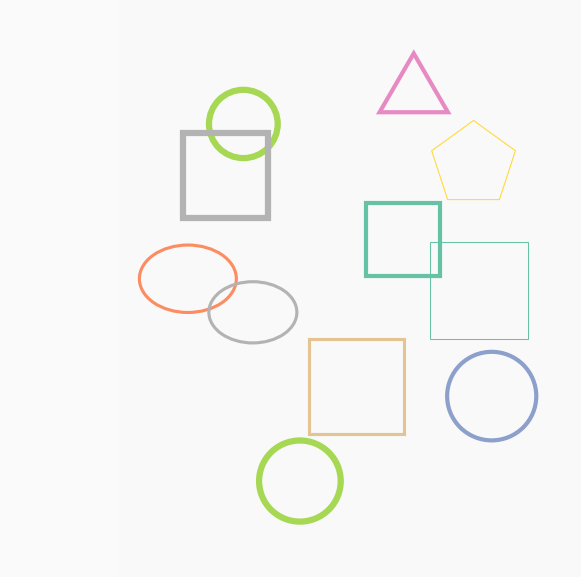[{"shape": "square", "thickness": 0.5, "radius": 0.42, "center": [0.825, 0.496]}, {"shape": "square", "thickness": 2, "radius": 0.32, "center": [0.693, 0.584]}, {"shape": "oval", "thickness": 1.5, "radius": 0.42, "center": [0.323, 0.516]}, {"shape": "circle", "thickness": 2, "radius": 0.38, "center": [0.846, 0.313]}, {"shape": "triangle", "thickness": 2, "radius": 0.34, "center": [0.712, 0.839]}, {"shape": "circle", "thickness": 3, "radius": 0.3, "center": [0.419, 0.784]}, {"shape": "circle", "thickness": 3, "radius": 0.35, "center": [0.516, 0.166]}, {"shape": "pentagon", "thickness": 0.5, "radius": 0.38, "center": [0.815, 0.715]}, {"shape": "square", "thickness": 1.5, "radius": 0.41, "center": [0.613, 0.33]}, {"shape": "square", "thickness": 3, "radius": 0.37, "center": [0.388, 0.695]}, {"shape": "oval", "thickness": 1.5, "radius": 0.38, "center": [0.435, 0.458]}]